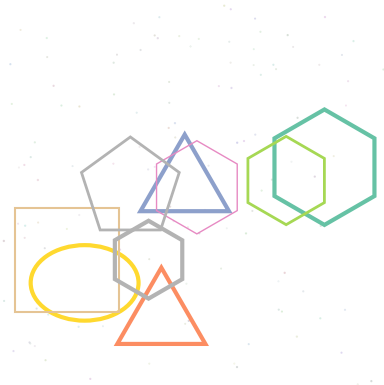[{"shape": "hexagon", "thickness": 3, "radius": 0.75, "center": [0.843, 0.566]}, {"shape": "triangle", "thickness": 3, "radius": 0.66, "center": [0.419, 0.173]}, {"shape": "triangle", "thickness": 3, "radius": 0.66, "center": [0.48, 0.518]}, {"shape": "hexagon", "thickness": 1, "radius": 0.6, "center": [0.511, 0.513]}, {"shape": "hexagon", "thickness": 2, "radius": 0.57, "center": [0.743, 0.531]}, {"shape": "oval", "thickness": 3, "radius": 0.7, "center": [0.22, 0.265]}, {"shape": "square", "thickness": 1.5, "radius": 0.67, "center": [0.174, 0.325]}, {"shape": "hexagon", "thickness": 3, "radius": 0.51, "center": [0.386, 0.325]}, {"shape": "pentagon", "thickness": 2, "radius": 0.67, "center": [0.339, 0.511]}]